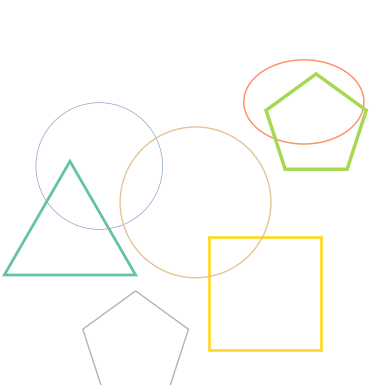[{"shape": "triangle", "thickness": 2, "radius": 0.98, "center": [0.182, 0.384]}, {"shape": "oval", "thickness": 1, "radius": 0.78, "center": [0.789, 0.735]}, {"shape": "circle", "thickness": 0.5, "radius": 0.82, "center": [0.258, 0.569]}, {"shape": "pentagon", "thickness": 2.5, "radius": 0.68, "center": [0.821, 0.671]}, {"shape": "square", "thickness": 2, "radius": 0.73, "center": [0.688, 0.238]}, {"shape": "circle", "thickness": 1, "radius": 0.98, "center": [0.508, 0.474]}, {"shape": "pentagon", "thickness": 1, "radius": 0.72, "center": [0.352, 0.1]}]